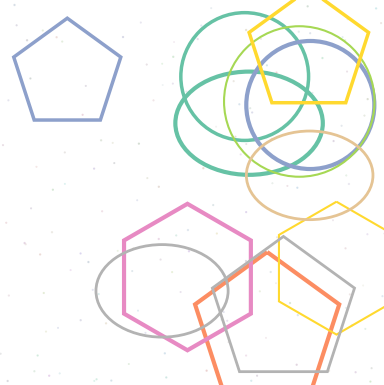[{"shape": "oval", "thickness": 3, "radius": 0.96, "center": [0.647, 0.68]}, {"shape": "circle", "thickness": 2.5, "radius": 0.83, "center": [0.636, 0.801]}, {"shape": "pentagon", "thickness": 3, "radius": 0.98, "center": [0.694, 0.148]}, {"shape": "pentagon", "thickness": 2.5, "radius": 0.73, "center": [0.175, 0.807]}, {"shape": "circle", "thickness": 3, "radius": 0.83, "center": [0.806, 0.727]}, {"shape": "hexagon", "thickness": 3, "radius": 0.95, "center": [0.487, 0.28]}, {"shape": "circle", "thickness": 1.5, "radius": 0.98, "center": [0.777, 0.736]}, {"shape": "hexagon", "thickness": 1.5, "radius": 0.86, "center": [0.874, 0.304]}, {"shape": "pentagon", "thickness": 2.5, "radius": 0.82, "center": [0.802, 0.865]}, {"shape": "oval", "thickness": 2, "radius": 0.82, "center": [0.804, 0.545]}, {"shape": "oval", "thickness": 2, "radius": 0.86, "center": [0.421, 0.245]}, {"shape": "pentagon", "thickness": 2, "radius": 0.97, "center": [0.736, 0.192]}]